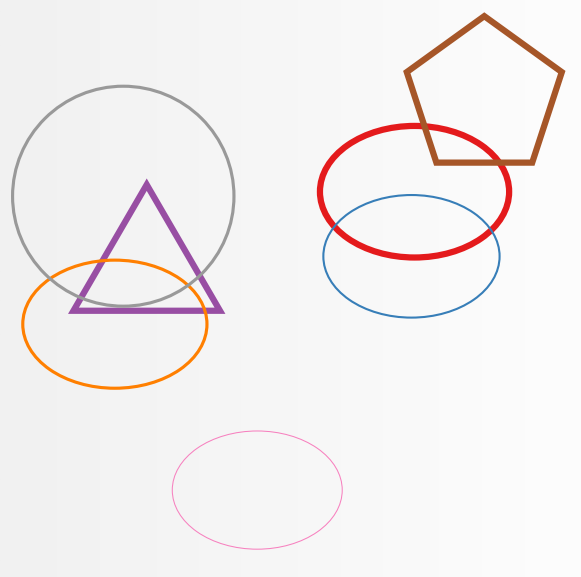[{"shape": "oval", "thickness": 3, "radius": 0.81, "center": [0.713, 0.667]}, {"shape": "oval", "thickness": 1, "radius": 0.76, "center": [0.708, 0.555]}, {"shape": "triangle", "thickness": 3, "radius": 0.73, "center": [0.252, 0.534]}, {"shape": "oval", "thickness": 1.5, "radius": 0.79, "center": [0.198, 0.438]}, {"shape": "pentagon", "thickness": 3, "radius": 0.7, "center": [0.833, 0.831]}, {"shape": "oval", "thickness": 0.5, "radius": 0.73, "center": [0.443, 0.151]}, {"shape": "circle", "thickness": 1.5, "radius": 0.95, "center": [0.212, 0.659]}]